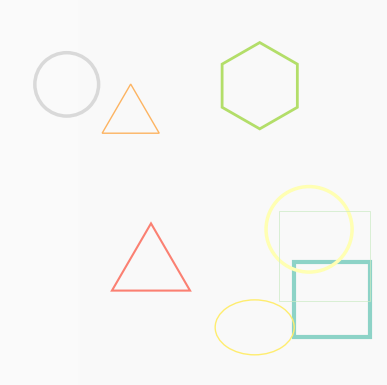[{"shape": "square", "thickness": 3, "radius": 0.49, "center": [0.857, 0.221]}, {"shape": "circle", "thickness": 2.5, "radius": 0.56, "center": [0.798, 0.404]}, {"shape": "triangle", "thickness": 1.5, "radius": 0.58, "center": [0.39, 0.303]}, {"shape": "triangle", "thickness": 1, "radius": 0.43, "center": [0.337, 0.697]}, {"shape": "hexagon", "thickness": 2, "radius": 0.56, "center": [0.67, 0.777]}, {"shape": "circle", "thickness": 2.5, "radius": 0.41, "center": [0.172, 0.781]}, {"shape": "square", "thickness": 0.5, "radius": 0.59, "center": [0.837, 0.335]}, {"shape": "oval", "thickness": 1, "radius": 0.51, "center": [0.657, 0.15]}]